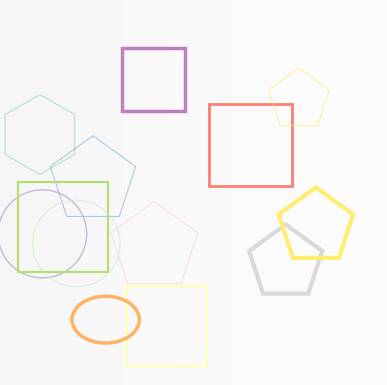[{"shape": "hexagon", "thickness": 0.5, "radius": 0.52, "center": [0.103, 0.65]}, {"shape": "square", "thickness": 1.5, "radius": 0.52, "center": [0.431, 0.154]}, {"shape": "circle", "thickness": 1, "radius": 0.57, "center": [0.109, 0.393]}, {"shape": "square", "thickness": 2, "radius": 0.53, "center": [0.646, 0.624]}, {"shape": "pentagon", "thickness": 0.5, "radius": 0.58, "center": [0.24, 0.532]}, {"shape": "oval", "thickness": 2.5, "radius": 0.43, "center": [0.273, 0.17]}, {"shape": "square", "thickness": 1.5, "radius": 0.59, "center": [0.163, 0.411]}, {"shape": "pentagon", "thickness": 0.5, "radius": 0.59, "center": [0.398, 0.359]}, {"shape": "pentagon", "thickness": 3, "radius": 0.5, "center": [0.737, 0.318]}, {"shape": "square", "thickness": 2.5, "radius": 0.41, "center": [0.397, 0.793]}, {"shape": "circle", "thickness": 0.5, "radius": 0.56, "center": [0.197, 0.367]}, {"shape": "pentagon", "thickness": 3, "radius": 0.51, "center": [0.815, 0.412]}, {"shape": "pentagon", "thickness": 0.5, "radius": 0.41, "center": [0.772, 0.741]}]